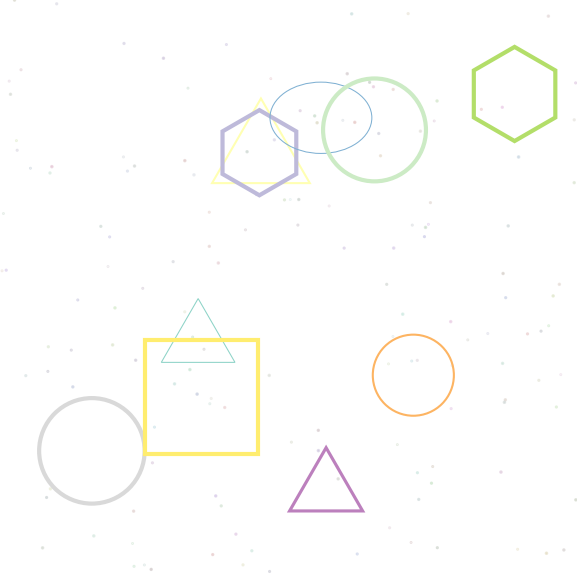[{"shape": "triangle", "thickness": 0.5, "radius": 0.37, "center": [0.343, 0.408]}, {"shape": "triangle", "thickness": 1, "radius": 0.49, "center": [0.452, 0.731]}, {"shape": "hexagon", "thickness": 2, "radius": 0.37, "center": [0.449, 0.735]}, {"shape": "oval", "thickness": 0.5, "radius": 0.44, "center": [0.556, 0.795]}, {"shape": "circle", "thickness": 1, "radius": 0.35, "center": [0.716, 0.349]}, {"shape": "hexagon", "thickness": 2, "radius": 0.41, "center": [0.891, 0.836]}, {"shape": "circle", "thickness": 2, "radius": 0.46, "center": [0.159, 0.218]}, {"shape": "triangle", "thickness": 1.5, "radius": 0.37, "center": [0.565, 0.151]}, {"shape": "circle", "thickness": 2, "radius": 0.45, "center": [0.648, 0.774]}, {"shape": "square", "thickness": 2, "radius": 0.49, "center": [0.349, 0.312]}]